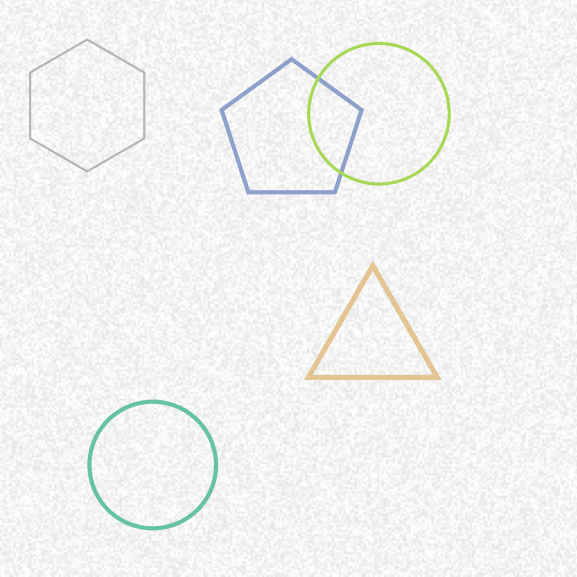[{"shape": "circle", "thickness": 2, "radius": 0.55, "center": [0.264, 0.194]}, {"shape": "pentagon", "thickness": 2, "radius": 0.64, "center": [0.505, 0.769]}, {"shape": "circle", "thickness": 1.5, "radius": 0.61, "center": [0.656, 0.802]}, {"shape": "triangle", "thickness": 2.5, "radius": 0.64, "center": [0.646, 0.41]}, {"shape": "hexagon", "thickness": 1, "radius": 0.57, "center": [0.151, 0.816]}]